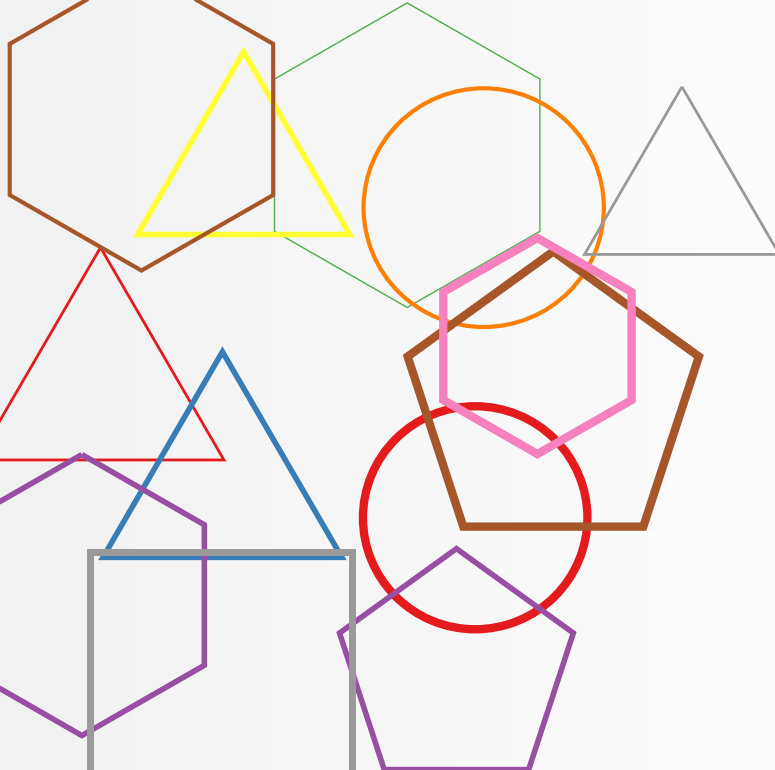[{"shape": "triangle", "thickness": 1, "radius": 0.92, "center": [0.13, 0.495]}, {"shape": "circle", "thickness": 3, "radius": 0.72, "center": [0.613, 0.328]}, {"shape": "triangle", "thickness": 2, "radius": 0.89, "center": [0.287, 0.365]}, {"shape": "hexagon", "thickness": 0.5, "radius": 0.99, "center": [0.525, 0.798]}, {"shape": "pentagon", "thickness": 2, "radius": 0.79, "center": [0.589, 0.129]}, {"shape": "hexagon", "thickness": 2, "radius": 0.91, "center": [0.106, 0.227]}, {"shape": "circle", "thickness": 1.5, "radius": 0.78, "center": [0.624, 0.73]}, {"shape": "triangle", "thickness": 2, "radius": 0.79, "center": [0.314, 0.774]}, {"shape": "pentagon", "thickness": 3, "radius": 0.99, "center": [0.714, 0.476]}, {"shape": "hexagon", "thickness": 1.5, "radius": 0.98, "center": [0.183, 0.845]}, {"shape": "hexagon", "thickness": 3, "radius": 0.7, "center": [0.693, 0.551]}, {"shape": "triangle", "thickness": 1, "radius": 0.73, "center": [0.88, 0.742]}, {"shape": "square", "thickness": 2.5, "radius": 0.84, "center": [0.285, 0.114]}]